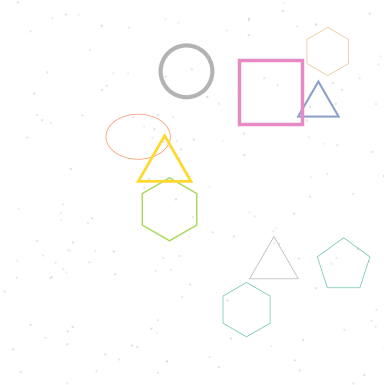[{"shape": "pentagon", "thickness": 0.5, "radius": 0.36, "center": [0.893, 0.311]}, {"shape": "hexagon", "thickness": 0.5, "radius": 0.35, "center": [0.64, 0.196]}, {"shape": "oval", "thickness": 0.5, "radius": 0.42, "center": [0.359, 0.645]}, {"shape": "triangle", "thickness": 1.5, "radius": 0.3, "center": [0.827, 0.728]}, {"shape": "square", "thickness": 2.5, "radius": 0.41, "center": [0.702, 0.761]}, {"shape": "hexagon", "thickness": 1, "radius": 0.41, "center": [0.44, 0.456]}, {"shape": "triangle", "thickness": 2, "radius": 0.4, "center": [0.428, 0.568]}, {"shape": "hexagon", "thickness": 0.5, "radius": 0.31, "center": [0.851, 0.866]}, {"shape": "circle", "thickness": 3, "radius": 0.34, "center": [0.484, 0.815]}, {"shape": "triangle", "thickness": 0.5, "radius": 0.37, "center": [0.712, 0.312]}]